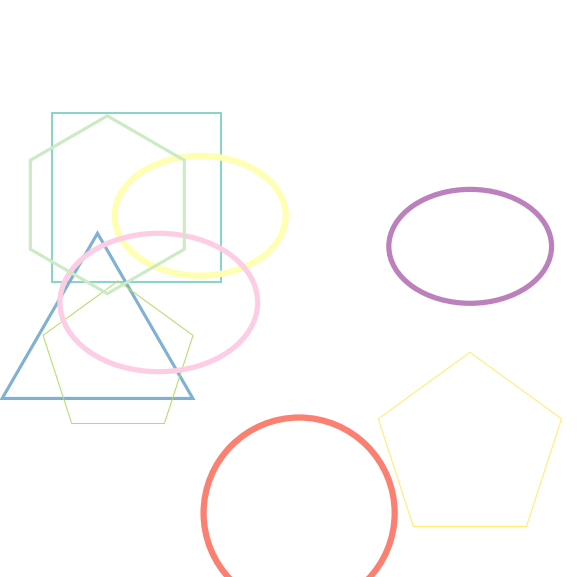[{"shape": "square", "thickness": 1, "radius": 0.73, "center": [0.236, 0.657]}, {"shape": "oval", "thickness": 3, "radius": 0.74, "center": [0.347, 0.626]}, {"shape": "circle", "thickness": 3, "radius": 0.83, "center": [0.518, 0.111]}, {"shape": "triangle", "thickness": 1.5, "radius": 0.95, "center": [0.169, 0.405]}, {"shape": "pentagon", "thickness": 0.5, "radius": 0.68, "center": [0.204, 0.376]}, {"shape": "oval", "thickness": 2.5, "radius": 0.86, "center": [0.275, 0.475]}, {"shape": "oval", "thickness": 2.5, "radius": 0.7, "center": [0.814, 0.573]}, {"shape": "hexagon", "thickness": 1.5, "radius": 0.77, "center": [0.186, 0.645]}, {"shape": "pentagon", "thickness": 0.5, "radius": 0.83, "center": [0.814, 0.222]}]